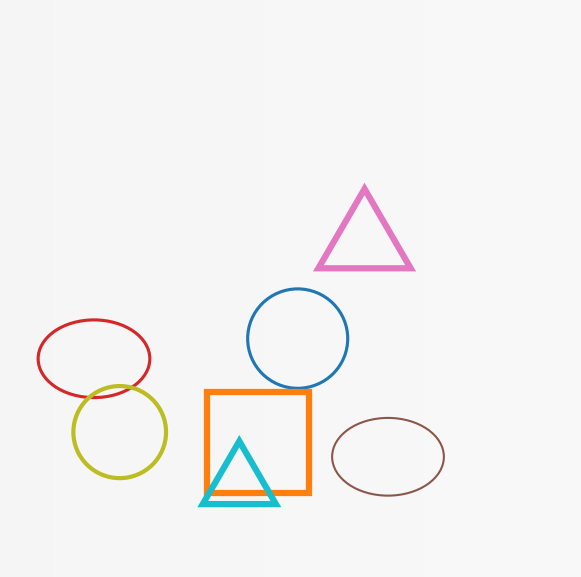[{"shape": "circle", "thickness": 1.5, "radius": 0.43, "center": [0.512, 0.413]}, {"shape": "square", "thickness": 3, "radius": 0.44, "center": [0.444, 0.233]}, {"shape": "oval", "thickness": 1.5, "radius": 0.48, "center": [0.162, 0.378]}, {"shape": "oval", "thickness": 1, "radius": 0.48, "center": [0.668, 0.208]}, {"shape": "triangle", "thickness": 3, "radius": 0.46, "center": [0.627, 0.58]}, {"shape": "circle", "thickness": 2, "radius": 0.4, "center": [0.206, 0.251]}, {"shape": "triangle", "thickness": 3, "radius": 0.36, "center": [0.412, 0.163]}]